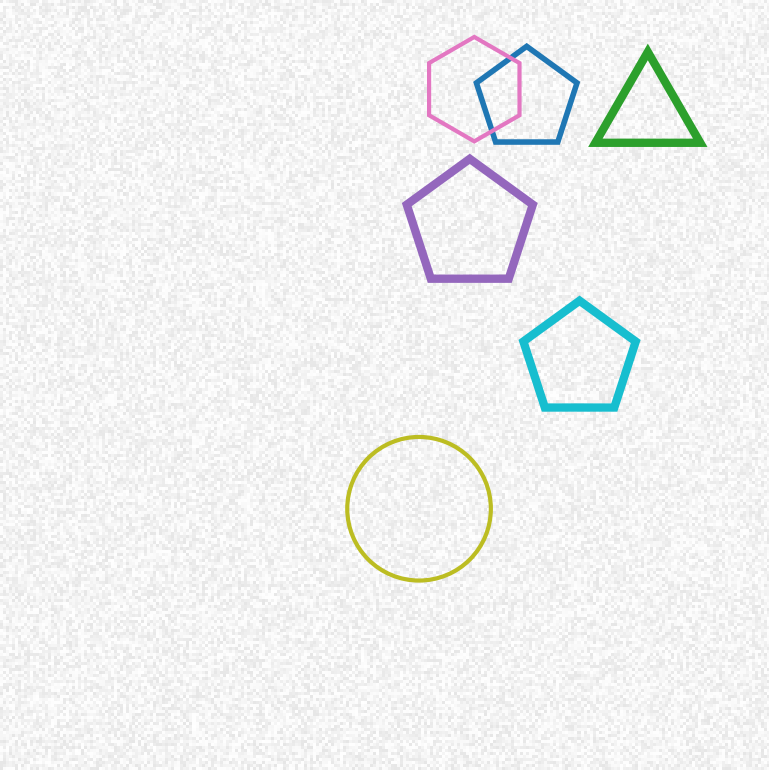[{"shape": "pentagon", "thickness": 2, "radius": 0.34, "center": [0.684, 0.871]}, {"shape": "triangle", "thickness": 3, "radius": 0.39, "center": [0.841, 0.854]}, {"shape": "pentagon", "thickness": 3, "radius": 0.43, "center": [0.61, 0.708]}, {"shape": "hexagon", "thickness": 1.5, "radius": 0.34, "center": [0.616, 0.884]}, {"shape": "circle", "thickness": 1.5, "radius": 0.47, "center": [0.544, 0.339]}, {"shape": "pentagon", "thickness": 3, "radius": 0.38, "center": [0.753, 0.533]}]